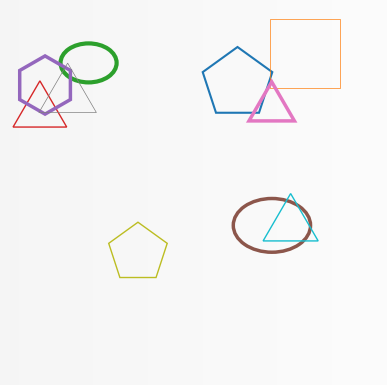[{"shape": "pentagon", "thickness": 1.5, "radius": 0.47, "center": [0.613, 0.784]}, {"shape": "square", "thickness": 0.5, "radius": 0.45, "center": [0.788, 0.862]}, {"shape": "oval", "thickness": 3, "radius": 0.36, "center": [0.229, 0.837]}, {"shape": "triangle", "thickness": 1, "radius": 0.4, "center": [0.103, 0.71]}, {"shape": "hexagon", "thickness": 2.5, "radius": 0.38, "center": [0.116, 0.779]}, {"shape": "oval", "thickness": 2.5, "radius": 0.5, "center": [0.702, 0.415]}, {"shape": "triangle", "thickness": 2.5, "radius": 0.34, "center": [0.701, 0.72]}, {"shape": "triangle", "thickness": 0.5, "radius": 0.43, "center": [0.175, 0.75]}, {"shape": "pentagon", "thickness": 1, "radius": 0.4, "center": [0.356, 0.343]}, {"shape": "triangle", "thickness": 1, "radius": 0.41, "center": [0.75, 0.415]}]